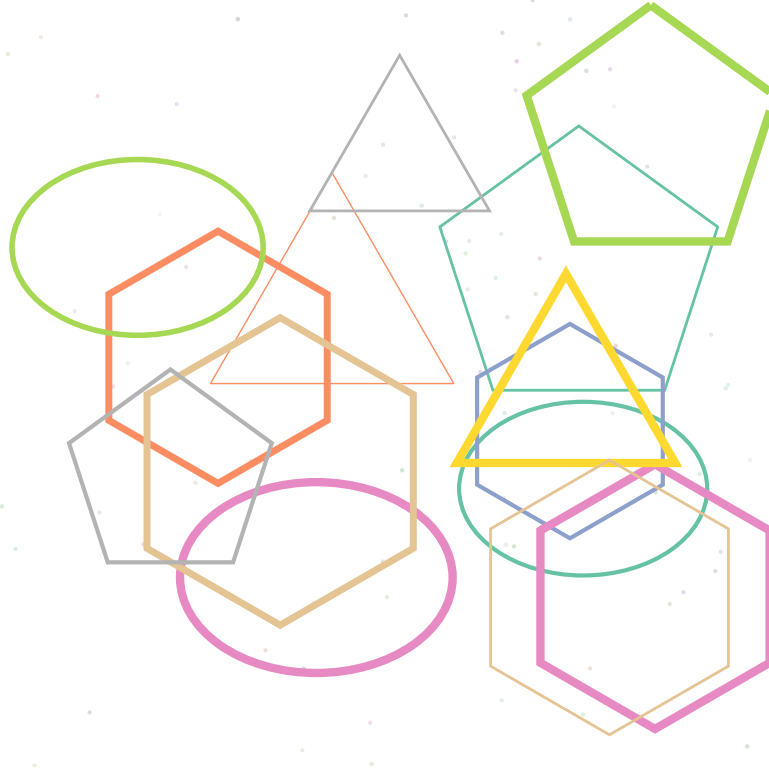[{"shape": "pentagon", "thickness": 1, "radius": 0.95, "center": [0.752, 0.647]}, {"shape": "oval", "thickness": 1.5, "radius": 0.81, "center": [0.757, 0.365]}, {"shape": "hexagon", "thickness": 2.5, "radius": 0.82, "center": [0.283, 0.536]}, {"shape": "triangle", "thickness": 0.5, "radius": 0.91, "center": [0.431, 0.593]}, {"shape": "hexagon", "thickness": 1.5, "radius": 0.7, "center": [0.74, 0.44]}, {"shape": "oval", "thickness": 3, "radius": 0.89, "center": [0.411, 0.25]}, {"shape": "hexagon", "thickness": 3, "radius": 0.86, "center": [0.851, 0.225]}, {"shape": "oval", "thickness": 2, "radius": 0.82, "center": [0.179, 0.679]}, {"shape": "pentagon", "thickness": 3, "radius": 0.85, "center": [0.845, 0.824]}, {"shape": "triangle", "thickness": 3, "radius": 0.82, "center": [0.735, 0.481]}, {"shape": "hexagon", "thickness": 1, "radius": 0.89, "center": [0.792, 0.224]}, {"shape": "hexagon", "thickness": 2.5, "radius": 1.0, "center": [0.364, 0.388]}, {"shape": "triangle", "thickness": 1, "radius": 0.67, "center": [0.519, 0.793]}, {"shape": "pentagon", "thickness": 1.5, "radius": 0.69, "center": [0.221, 0.382]}]